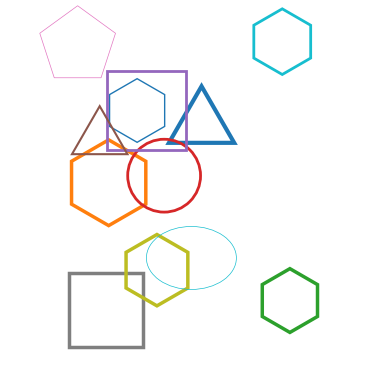[{"shape": "hexagon", "thickness": 1, "radius": 0.41, "center": [0.356, 0.713]}, {"shape": "triangle", "thickness": 3, "radius": 0.49, "center": [0.524, 0.678]}, {"shape": "hexagon", "thickness": 2.5, "radius": 0.56, "center": [0.282, 0.525]}, {"shape": "hexagon", "thickness": 2.5, "radius": 0.41, "center": [0.753, 0.219]}, {"shape": "circle", "thickness": 2, "radius": 0.47, "center": [0.426, 0.544]}, {"shape": "square", "thickness": 2, "radius": 0.51, "center": [0.38, 0.713]}, {"shape": "triangle", "thickness": 1.5, "radius": 0.42, "center": [0.259, 0.641]}, {"shape": "pentagon", "thickness": 0.5, "radius": 0.52, "center": [0.202, 0.882]}, {"shape": "square", "thickness": 2.5, "radius": 0.48, "center": [0.276, 0.195]}, {"shape": "hexagon", "thickness": 2.5, "radius": 0.46, "center": [0.408, 0.298]}, {"shape": "hexagon", "thickness": 2, "radius": 0.43, "center": [0.733, 0.892]}, {"shape": "oval", "thickness": 0.5, "radius": 0.58, "center": [0.497, 0.33]}]